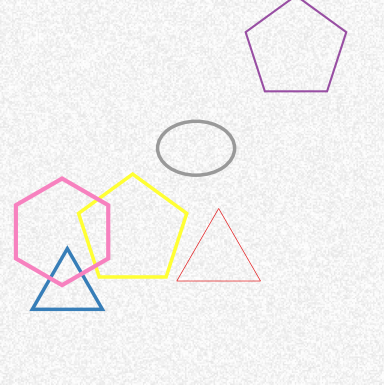[{"shape": "triangle", "thickness": 0.5, "radius": 0.63, "center": [0.568, 0.333]}, {"shape": "triangle", "thickness": 2.5, "radius": 0.53, "center": [0.175, 0.249]}, {"shape": "pentagon", "thickness": 1.5, "radius": 0.69, "center": [0.769, 0.874]}, {"shape": "pentagon", "thickness": 2.5, "radius": 0.74, "center": [0.345, 0.4]}, {"shape": "hexagon", "thickness": 3, "radius": 0.69, "center": [0.161, 0.398]}, {"shape": "oval", "thickness": 2.5, "radius": 0.5, "center": [0.509, 0.615]}]